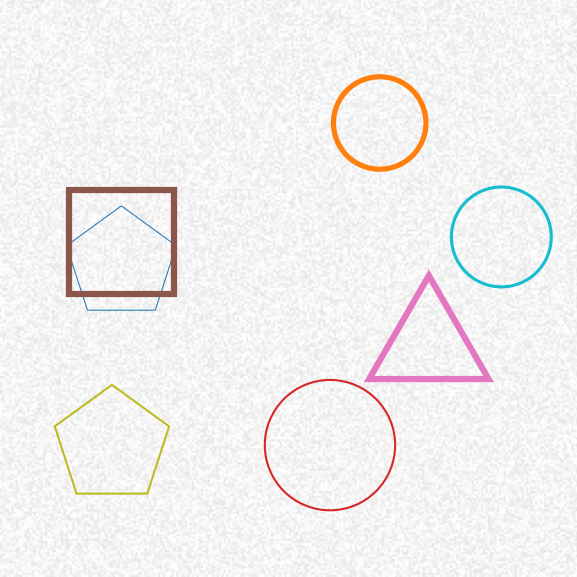[{"shape": "pentagon", "thickness": 0.5, "radius": 0.5, "center": [0.21, 0.543]}, {"shape": "circle", "thickness": 2.5, "radius": 0.4, "center": [0.658, 0.786]}, {"shape": "circle", "thickness": 1, "radius": 0.56, "center": [0.571, 0.228]}, {"shape": "square", "thickness": 3, "radius": 0.45, "center": [0.21, 0.581]}, {"shape": "triangle", "thickness": 3, "radius": 0.6, "center": [0.743, 0.402]}, {"shape": "pentagon", "thickness": 1, "radius": 0.52, "center": [0.194, 0.229]}, {"shape": "circle", "thickness": 1.5, "radius": 0.43, "center": [0.868, 0.589]}]